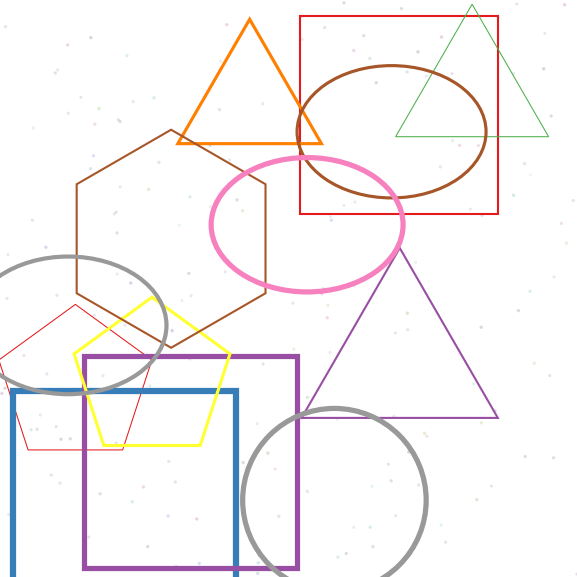[{"shape": "square", "thickness": 1, "radius": 0.86, "center": [0.691, 0.8]}, {"shape": "pentagon", "thickness": 0.5, "radius": 0.7, "center": [0.131, 0.333]}, {"shape": "square", "thickness": 3, "radius": 0.97, "center": [0.216, 0.129]}, {"shape": "triangle", "thickness": 0.5, "radius": 0.76, "center": [0.818, 0.839]}, {"shape": "triangle", "thickness": 1, "radius": 0.98, "center": [0.692, 0.374]}, {"shape": "square", "thickness": 2.5, "radius": 0.92, "center": [0.33, 0.199]}, {"shape": "triangle", "thickness": 1.5, "radius": 0.72, "center": [0.432, 0.822]}, {"shape": "pentagon", "thickness": 1.5, "radius": 0.71, "center": [0.263, 0.343]}, {"shape": "oval", "thickness": 1.5, "radius": 0.82, "center": [0.678, 0.771]}, {"shape": "hexagon", "thickness": 1, "radius": 0.94, "center": [0.296, 0.586]}, {"shape": "oval", "thickness": 2.5, "radius": 0.83, "center": [0.532, 0.61]}, {"shape": "circle", "thickness": 2.5, "radius": 0.79, "center": [0.579, 0.133]}, {"shape": "oval", "thickness": 2, "radius": 0.85, "center": [0.118, 0.436]}]